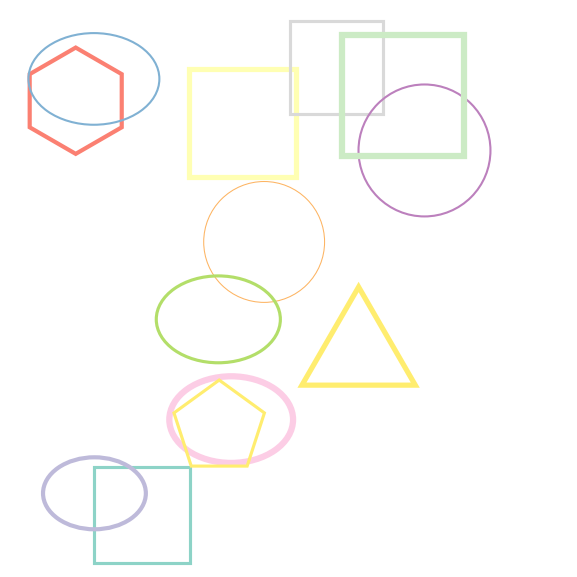[{"shape": "square", "thickness": 1.5, "radius": 0.42, "center": [0.245, 0.108]}, {"shape": "square", "thickness": 2.5, "radius": 0.46, "center": [0.42, 0.786]}, {"shape": "oval", "thickness": 2, "radius": 0.45, "center": [0.164, 0.145]}, {"shape": "hexagon", "thickness": 2, "radius": 0.46, "center": [0.131, 0.825]}, {"shape": "oval", "thickness": 1, "radius": 0.57, "center": [0.163, 0.862]}, {"shape": "circle", "thickness": 0.5, "radius": 0.52, "center": [0.457, 0.58]}, {"shape": "oval", "thickness": 1.5, "radius": 0.54, "center": [0.378, 0.446]}, {"shape": "oval", "thickness": 3, "radius": 0.54, "center": [0.4, 0.273]}, {"shape": "square", "thickness": 1.5, "radius": 0.4, "center": [0.583, 0.882]}, {"shape": "circle", "thickness": 1, "radius": 0.57, "center": [0.735, 0.739]}, {"shape": "square", "thickness": 3, "radius": 0.53, "center": [0.698, 0.834]}, {"shape": "pentagon", "thickness": 1.5, "radius": 0.41, "center": [0.38, 0.259]}, {"shape": "triangle", "thickness": 2.5, "radius": 0.57, "center": [0.621, 0.389]}]